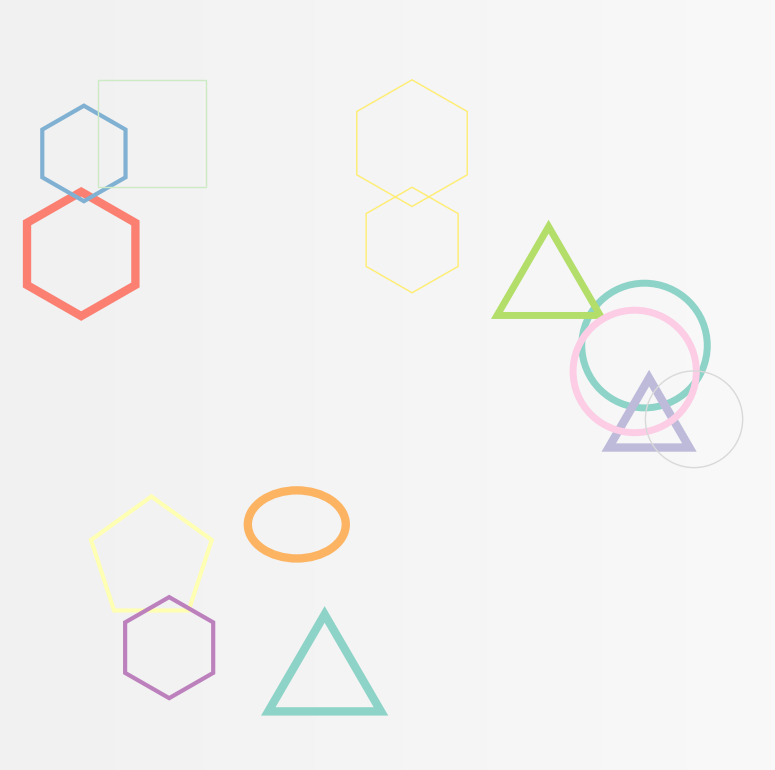[{"shape": "circle", "thickness": 2.5, "radius": 0.4, "center": [0.832, 0.551]}, {"shape": "triangle", "thickness": 3, "radius": 0.42, "center": [0.419, 0.118]}, {"shape": "pentagon", "thickness": 1.5, "radius": 0.41, "center": [0.195, 0.273]}, {"shape": "triangle", "thickness": 3, "radius": 0.3, "center": [0.838, 0.449]}, {"shape": "hexagon", "thickness": 3, "radius": 0.4, "center": [0.105, 0.67]}, {"shape": "hexagon", "thickness": 1.5, "radius": 0.31, "center": [0.108, 0.801]}, {"shape": "oval", "thickness": 3, "radius": 0.32, "center": [0.383, 0.319]}, {"shape": "triangle", "thickness": 2.5, "radius": 0.38, "center": [0.708, 0.629]}, {"shape": "circle", "thickness": 2.5, "radius": 0.4, "center": [0.819, 0.518]}, {"shape": "circle", "thickness": 0.5, "radius": 0.31, "center": [0.896, 0.455]}, {"shape": "hexagon", "thickness": 1.5, "radius": 0.33, "center": [0.218, 0.159]}, {"shape": "square", "thickness": 0.5, "radius": 0.35, "center": [0.196, 0.827]}, {"shape": "hexagon", "thickness": 0.5, "radius": 0.41, "center": [0.532, 0.814]}, {"shape": "hexagon", "thickness": 0.5, "radius": 0.34, "center": [0.532, 0.688]}]